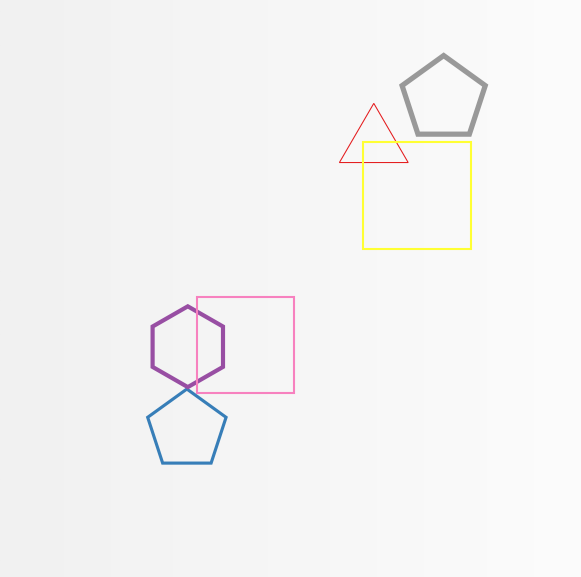[{"shape": "triangle", "thickness": 0.5, "radius": 0.34, "center": [0.643, 0.752]}, {"shape": "pentagon", "thickness": 1.5, "radius": 0.35, "center": [0.322, 0.255]}, {"shape": "hexagon", "thickness": 2, "radius": 0.35, "center": [0.323, 0.399]}, {"shape": "square", "thickness": 1, "radius": 0.46, "center": [0.717, 0.66]}, {"shape": "square", "thickness": 1, "radius": 0.42, "center": [0.423, 0.401]}, {"shape": "pentagon", "thickness": 2.5, "radius": 0.38, "center": [0.763, 0.828]}]